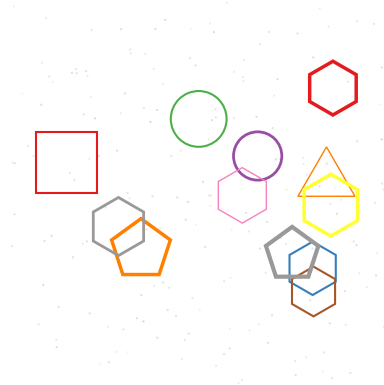[{"shape": "hexagon", "thickness": 2.5, "radius": 0.35, "center": [0.865, 0.771]}, {"shape": "square", "thickness": 1.5, "radius": 0.4, "center": [0.173, 0.578]}, {"shape": "hexagon", "thickness": 1.5, "radius": 0.35, "center": [0.812, 0.303]}, {"shape": "circle", "thickness": 1.5, "radius": 0.36, "center": [0.516, 0.691]}, {"shape": "circle", "thickness": 2, "radius": 0.31, "center": [0.669, 0.595]}, {"shape": "pentagon", "thickness": 2.5, "radius": 0.4, "center": [0.366, 0.352]}, {"shape": "triangle", "thickness": 1, "radius": 0.43, "center": [0.848, 0.533]}, {"shape": "hexagon", "thickness": 2.5, "radius": 0.4, "center": [0.859, 0.467]}, {"shape": "hexagon", "thickness": 1.5, "radius": 0.32, "center": [0.814, 0.243]}, {"shape": "hexagon", "thickness": 1, "radius": 0.36, "center": [0.629, 0.493]}, {"shape": "pentagon", "thickness": 3, "radius": 0.36, "center": [0.759, 0.339]}, {"shape": "hexagon", "thickness": 2, "radius": 0.38, "center": [0.308, 0.412]}]